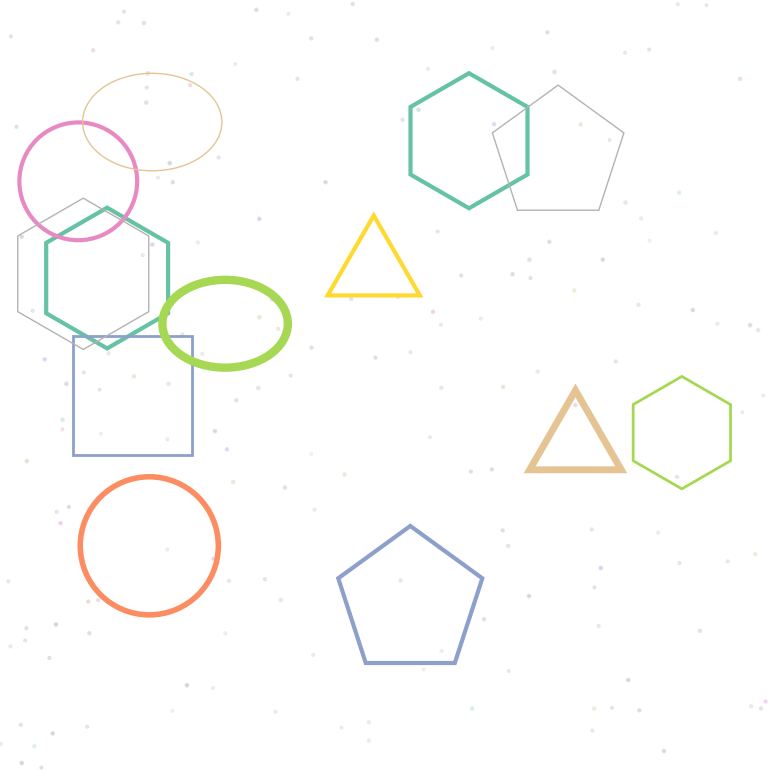[{"shape": "hexagon", "thickness": 1.5, "radius": 0.44, "center": [0.609, 0.817]}, {"shape": "hexagon", "thickness": 1.5, "radius": 0.46, "center": [0.139, 0.639]}, {"shape": "circle", "thickness": 2, "radius": 0.45, "center": [0.194, 0.291]}, {"shape": "square", "thickness": 1, "radius": 0.39, "center": [0.172, 0.487]}, {"shape": "pentagon", "thickness": 1.5, "radius": 0.49, "center": [0.533, 0.219]}, {"shape": "circle", "thickness": 1.5, "radius": 0.38, "center": [0.102, 0.765]}, {"shape": "oval", "thickness": 3, "radius": 0.41, "center": [0.292, 0.58]}, {"shape": "hexagon", "thickness": 1, "radius": 0.37, "center": [0.886, 0.438]}, {"shape": "triangle", "thickness": 1.5, "radius": 0.35, "center": [0.485, 0.651]}, {"shape": "triangle", "thickness": 2.5, "radius": 0.34, "center": [0.747, 0.424]}, {"shape": "oval", "thickness": 0.5, "radius": 0.45, "center": [0.198, 0.841]}, {"shape": "pentagon", "thickness": 0.5, "radius": 0.45, "center": [0.725, 0.8]}, {"shape": "hexagon", "thickness": 0.5, "radius": 0.49, "center": [0.108, 0.644]}]